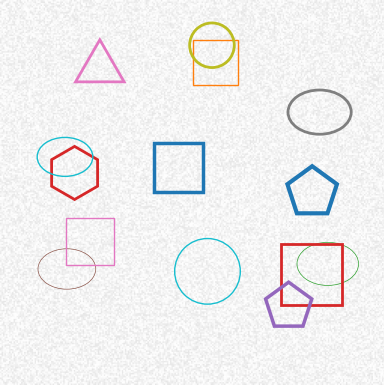[{"shape": "pentagon", "thickness": 3, "radius": 0.34, "center": [0.811, 0.501]}, {"shape": "square", "thickness": 2.5, "radius": 0.32, "center": [0.464, 0.566]}, {"shape": "square", "thickness": 1, "radius": 0.29, "center": [0.559, 0.838]}, {"shape": "oval", "thickness": 0.5, "radius": 0.4, "center": [0.851, 0.315]}, {"shape": "hexagon", "thickness": 2, "radius": 0.34, "center": [0.194, 0.551]}, {"shape": "square", "thickness": 2, "radius": 0.4, "center": [0.809, 0.287]}, {"shape": "pentagon", "thickness": 2.5, "radius": 0.32, "center": [0.75, 0.204]}, {"shape": "oval", "thickness": 0.5, "radius": 0.38, "center": [0.174, 0.301]}, {"shape": "square", "thickness": 1, "radius": 0.31, "center": [0.234, 0.372]}, {"shape": "triangle", "thickness": 2, "radius": 0.36, "center": [0.259, 0.824]}, {"shape": "oval", "thickness": 2, "radius": 0.41, "center": [0.83, 0.709]}, {"shape": "circle", "thickness": 2, "radius": 0.29, "center": [0.551, 0.882]}, {"shape": "circle", "thickness": 1, "radius": 0.43, "center": [0.539, 0.295]}, {"shape": "oval", "thickness": 1, "radius": 0.36, "center": [0.169, 0.592]}]